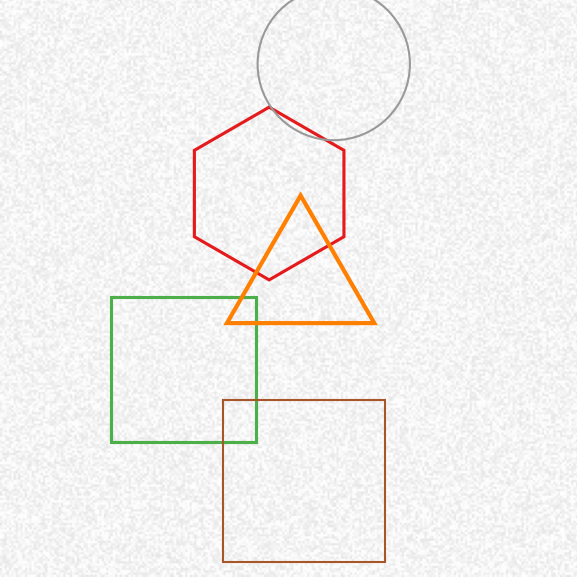[{"shape": "hexagon", "thickness": 1.5, "radius": 0.75, "center": [0.466, 0.664]}, {"shape": "square", "thickness": 1.5, "radius": 0.63, "center": [0.318, 0.359]}, {"shape": "triangle", "thickness": 2, "radius": 0.74, "center": [0.521, 0.513]}, {"shape": "square", "thickness": 1, "radius": 0.7, "center": [0.526, 0.166]}, {"shape": "circle", "thickness": 1, "radius": 0.66, "center": [0.578, 0.888]}]